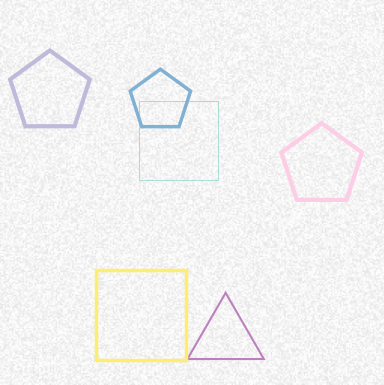[{"shape": "square", "thickness": 0.5, "radius": 0.51, "center": [0.463, 0.635]}, {"shape": "pentagon", "thickness": 3, "radius": 0.54, "center": [0.13, 0.76]}, {"shape": "pentagon", "thickness": 2.5, "radius": 0.41, "center": [0.417, 0.738]}, {"shape": "pentagon", "thickness": 3, "radius": 0.55, "center": [0.836, 0.57]}, {"shape": "triangle", "thickness": 1.5, "radius": 0.57, "center": [0.586, 0.125]}, {"shape": "square", "thickness": 2.5, "radius": 0.58, "center": [0.366, 0.182]}]